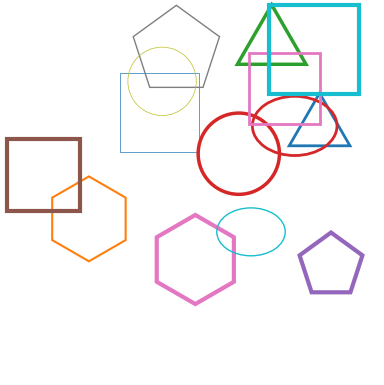[{"shape": "triangle", "thickness": 2, "radius": 0.46, "center": [0.83, 0.667]}, {"shape": "square", "thickness": 0.5, "radius": 0.51, "center": [0.414, 0.709]}, {"shape": "hexagon", "thickness": 1.5, "radius": 0.55, "center": [0.231, 0.432]}, {"shape": "triangle", "thickness": 2.5, "radius": 0.51, "center": [0.706, 0.885]}, {"shape": "oval", "thickness": 2, "radius": 0.55, "center": [0.765, 0.673]}, {"shape": "circle", "thickness": 2.5, "radius": 0.53, "center": [0.62, 0.601]}, {"shape": "pentagon", "thickness": 3, "radius": 0.43, "center": [0.86, 0.31]}, {"shape": "square", "thickness": 3, "radius": 0.47, "center": [0.113, 0.545]}, {"shape": "hexagon", "thickness": 3, "radius": 0.58, "center": [0.507, 0.326]}, {"shape": "square", "thickness": 2, "radius": 0.46, "center": [0.739, 0.77]}, {"shape": "pentagon", "thickness": 1, "radius": 0.59, "center": [0.458, 0.868]}, {"shape": "circle", "thickness": 0.5, "radius": 0.44, "center": [0.421, 0.789]}, {"shape": "square", "thickness": 3, "radius": 0.58, "center": [0.816, 0.871]}, {"shape": "oval", "thickness": 1, "radius": 0.44, "center": [0.652, 0.398]}]